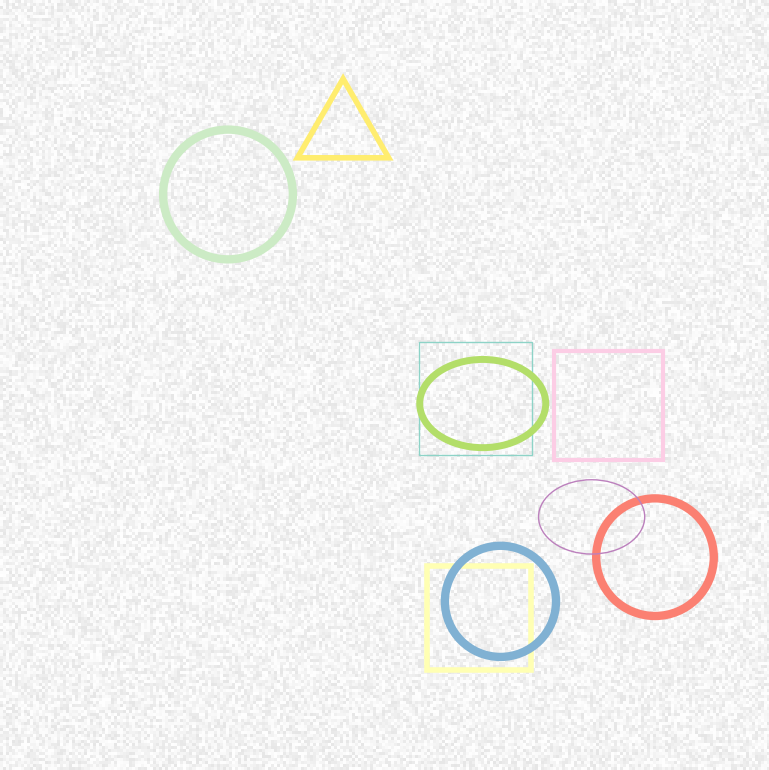[{"shape": "square", "thickness": 0.5, "radius": 0.37, "center": [0.618, 0.482]}, {"shape": "square", "thickness": 2, "radius": 0.34, "center": [0.622, 0.197]}, {"shape": "circle", "thickness": 3, "radius": 0.38, "center": [0.851, 0.276]}, {"shape": "circle", "thickness": 3, "radius": 0.36, "center": [0.65, 0.219]}, {"shape": "oval", "thickness": 2.5, "radius": 0.41, "center": [0.627, 0.476]}, {"shape": "square", "thickness": 1.5, "radius": 0.35, "center": [0.79, 0.474]}, {"shape": "oval", "thickness": 0.5, "radius": 0.34, "center": [0.768, 0.329]}, {"shape": "circle", "thickness": 3, "radius": 0.42, "center": [0.296, 0.747]}, {"shape": "triangle", "thickness": 2, "radius": 0.34, "center": [0.446, 0.829]}]